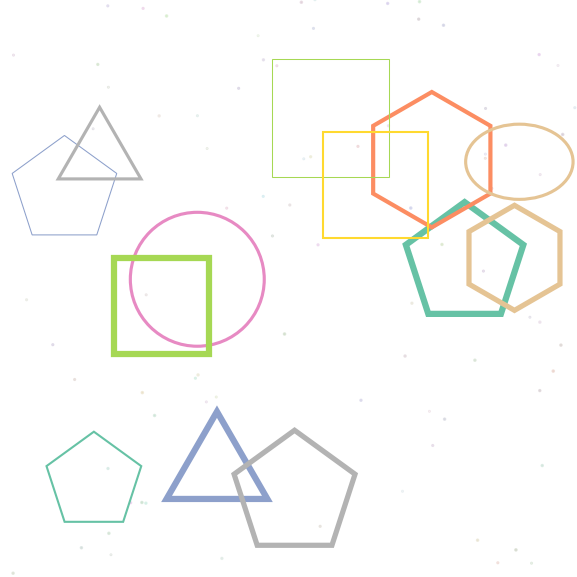[{"shape": "pentagon", "thickness": 1, "radius": 0.43, "center": [0.163, 0.165]}, {"shape": "pentagon", "thickness": 3, "radius": 0.53, "center": [0.805, 0.542]}, {"shape": "hexagon", "thickness": 2, "radius": 0.59, "center": [0.748, 0.723]}, {"shape": "pentagon", "thickness": 0.5, "radius": 0.48, "center": [0.112, 0.669]}, {"shape": "triangle", "thickness": 3, "radius": 0.5, "center": [0.376, 0.186]}, {"shape": "circle", "thickness": 1.5, "radius": 0.58, "center": [0.342, 0.516]}, {"shape": "square", "thickness": 3, "radius": 0.41, "center": [0.279, 0.469]}, {"shape": "square", "thickness": 0.5, "radius": 0.51, "center": [0.573, 0.795]}, {"shape": "square", "thickness": 1, "radius": 0.46, "center": [0.65, 0.679]}, {"shape": "oval", "thickness": 1.5, "radius": 0.46, "center": [0.899, 0.719]}, {"shape": "hexagon", "thickness": 2.5, "radius": 0.45, "center": [0.891, 0.553]}, {"shape": "pentagon", "thickness": 2.5, "radius": 0.55, "center": [0.51, 0.144]}, {"shape": "triangle", "thickness": 1.5, "radius": 0.41, "center": [0.173, 0.731]}]